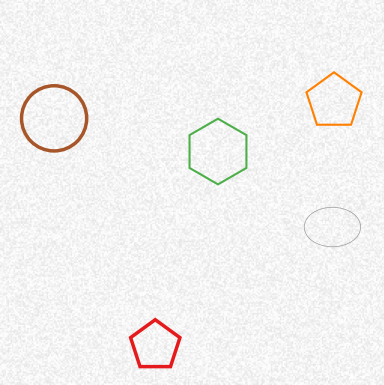[{"shape": "pentagon", "thickness": 2.5, "radius": 0.34, "center": [0.403, 0.102]}, {"shape": "hexagon", "thickness": 1.5, "radius": 0.43, "center": [0.566, 0.606]}, {"shape": "pentagon", "thickness": 1.5, "radius": 0.38, "center": [0.868, 0.737]}, {"shape": "circle", "thickness": 2.5, "radius": 0.42, "center": [0.141, 0.693]}, {"shape": "oval", "thickness": 0.5, "radius": 0.37, "center": [0.863, 0.41]}]